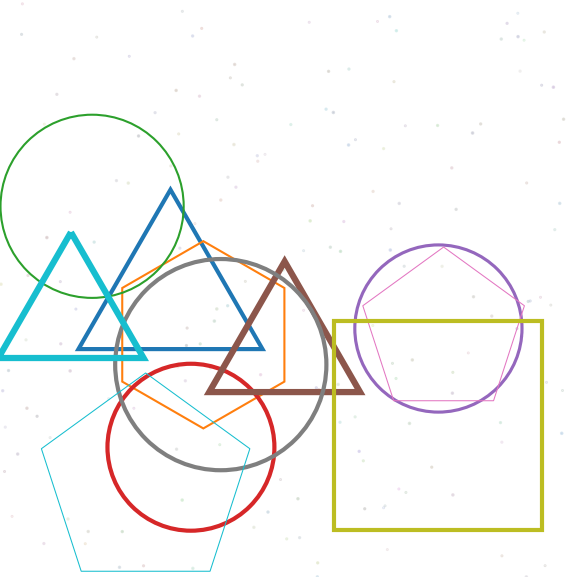[{"shape": "triangle", "thickness": 2, "radius": 0.92, "center": [0.295, 0.487]}, {"shape": "hexagon", "thickness": 1, "radius": 0.81, "center": [0.352, 0.419]}, {"shape": "circle", "thickness": 1, "radius": 0.79, "center": [0.159, 0.642]}, {"shape": "circle", "thickness": 2, "radius": 0.72, "center": [0.331, 0.225]}, {"shape": "circle", "thickness": 1.5, "radius": 0.72, "center": [0.759, 0.43]}, {"shape": "triangle", "thickness": 3, "radius": 0.75, "center": [0.493, 0.396]}, {"shape": "pentagon", "thickness": 0.5, "radius": 0.74, "center": [0.768, 0.424]}, {"shape": "circle", "thickness": 2, "radius": 0.91, "center": [0.382, 0.368]}, {"shape": "square", "thickness": 2, "radius": 0.9, "center": [0.759, 0.262]}, {"shape": "pentagon", "thickness": 0.5, "radius": 0.95, "center": [0.252, 0.163]}, {"shape": "triangle", "thickness": 3, "radius": 0.73, "center": [0.123, 0.452]}]